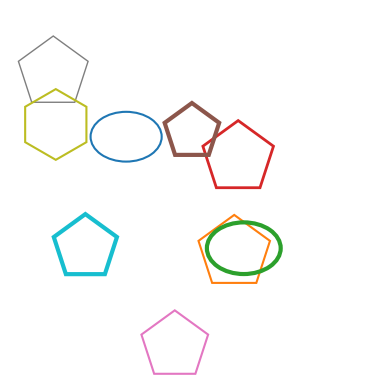[{"shape": "oval", "thickness": 1.5, "radius": 0.46, "center": [0.328, 0.645]}, {"shape": "pentagon", "thickness": 1.5, "radius": 0.49, "center": [0.608, 0.344]}, {"shape": "oval", "thickness": 3, "radius": 0.48, "center": [0.633, 0.355]}, {"shape": "pentagon", "thickness": 2, "radius": 0.48, "center": [0.619, 0.59]}, {"shape": "pentagon", "thickness": 3, "radius": 0.37, "center": [0.498, 0.658]}, {"shape": "pentagon", "thickness": 1.5, "radius": 0.46, "center": [0.454, 0.103]}, {"shape": "pentagon", "thickness": 1, "radius": 0.48, "center": [0.138, 0.811]}, {"shape": "hexagon", "thickness": 1.5, "radius": 0.46, "center": [0.145, 0.677]}, {"shape": "pentagon", "thickness": 3, "radius": 0.43, "center": [0.222, 0.358]}]